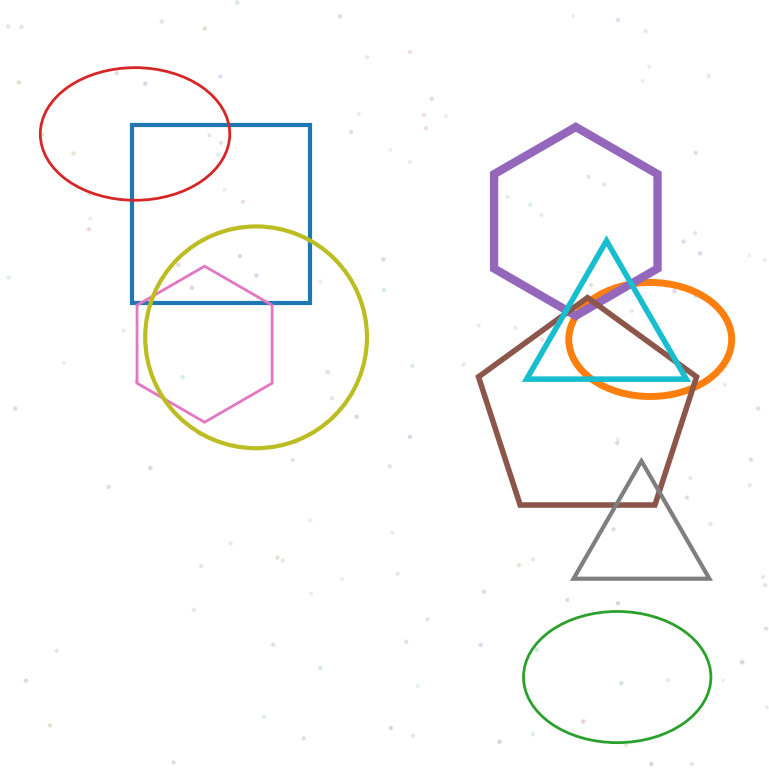[{"shape": "square", "thickness": 1.5, "radius": 0.58, "center": [0.287, 0.722]}, {"shape": "oval", "thickness": 2.5, "radius": 0.53, "center": [0.844, 0.559]}, {"shape": "oval", "thickness": 1, "radius": 0.61, "center": [0.802, 0.121]}, {"shape": "oval", "thickness": 1, "radius": 0.62, "center": [0.175, 0.826]}, {"shape": "hexagon", "thickness": 3, "radius": 0.61, "center": [0.748, 0.713]}, {"shape": "pentagon", "thickness": 2, "radius": 0.74, "center": [0.763, 0.465]}, {"shape": "hexagon", "thickness": 1, "radius": 0.51, "center": [0.266, 0.553]}, {"shape": "triangle", "thickness": 1.5, "radius": 0.51, "center": [0.833, 0.299]}, {"shape": "circle", "thickness": 1.5, "radius": 0.72, "center": [0.333, 0.562]}, {"shape": "triangle", "thickness": 2, "radius": 0.6, "center": [0.788, 0.568]}]